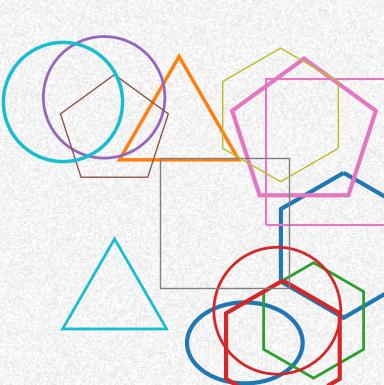[{"shape": "hexagon", "thickness": 3, "radius": 0.94, "center": [0.893, 0.363]}, {"shape": "oval", "thickness": 3, "radius": 0.75, "center": [0.636, 0.109]}, {"shape": "triangle", "thickness": 2.5, "radius": 0.89, "center": [0.465, 0.674]}, {"shape": "hexagon", "thickness": 2, "radius": 0.75, "center": [0.815, 0.168]}, {"shape": "hexagon", "thickness": 3, "radius": 0.85, "center": [0.735, 0.101]}, {"shape": "circle", "thickness": 2, "radius": 0.82, "center": [0.72, 0.193]}, {"shape": "circle", "thickness": 2, "radius": 0.79, "center": [0.27, 0.747]}, {"shape": "pentagon", "thickness": 1, "radius": 0.74, "center": [0.297, 0.659]}, {"shape": "square", "thickness": 1.5, "radius": 0.95, "center": [0.88, 0.605]}, {"shape": "pentagon", "thickness": 3, "radius": 0.98, "center": [0.79, 0.652]}, {"shape": "square", "thickness": 1, "radius": 0.84, "center": [0.582, 0.421]}, {"shape": "hexagon", "thickness": 1, "radius": 0.87, "center": [0.729, 0.702]}, {"shape": "triangle", "thickness": 2, "radius": 0.78, "center": [0.298, 0.224]}, {"shape": "circle", "thickness": 2.5, "radius": 0.77, "center": [0.164, 0.735]}]